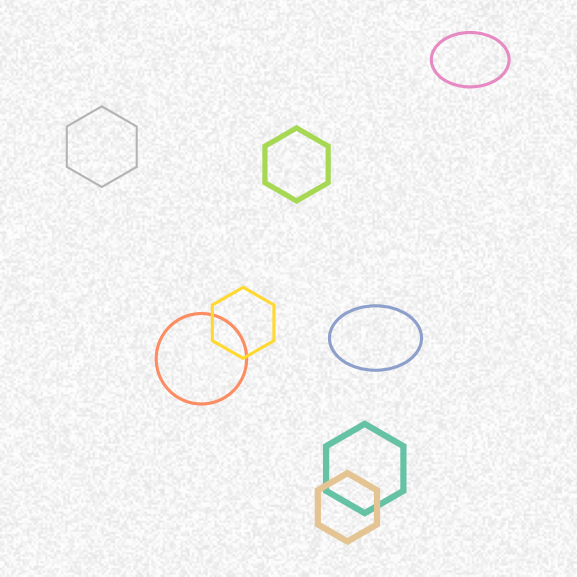[{"shape": "hexagon", "thickness": 3, "radius": 0.39, "center": [0.632, 0.188]}, {"shape": "circle", "thickness": 1.5, "radius": 0.39, "center": [0.349, 0.378]}, {"shape": "oval", "thickness": 1.5, "radius": 0.4, "center": [0.65, 0.414]}, {"shape": "oval", "thickness": 1.5, "radius": 0.34, "center": [0.814, 0.896]}, {"shape": "hexagon", "thickness": 2.5, "radius": 0.32, "center": [0.514, 0.714]}, {"shape": "hexagon", "thickness": 1.5, "radius": 0.31, "center": [0.421, 0.44]}, {"shape": "hexagon", "thickness": 3, "radius": 0.3, "center": [0.602, 0.121]}, {"shape": "hexagon", "thickness": 1, "radius": 0.35, "center": [0.176, 0.745]}]